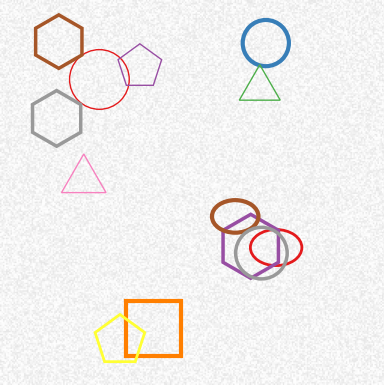[{"shape": "circle", "thickness": 1, "radius": 0.39, "center": [0.258, 0.794]}, {"shape": "oval", "thickness": 2, "radius": 0.33, "center": [0.717, 0.357]}, {"shape": "circle", "thickness": 3, "radius": 0.3, "center": [0.69, 0.888]}, {"shape": "triangle", "thickness": 1, "radius": 0.31, "center": [0.675, 0.77]}, {"shape": "pentagon", "thickness": 1, "radius": 0.3, "center": [0.363, 0.827]}, {"shape": "hexagon", "thickness": 2.5, "radius": 0.42, "center": [0.651, 0.36]}, {"shape": "square", "thickness": 3, "radius": 0.36, "center": [0.398, 0.147]}, {"shape": "pentagon", "thickness": 2, "radius": 0.34, "center": [0.311, 0.115]}, {"shape": "oval", "thickness": 3, "radius": 0.3, "center": [0.611, 0.438]}, {"shape": "hexagon", "thickness": 2.5, "radius": 0.35, "center": [0.153, 0.892]}, {"shape": "triangle", "thickness": 1, "radius": 0.33, "center": [0.218, 0.533]}, {"shape": "hexagon", "thickness": 2.5, "radius": 0.36, "center": [0.147, 0.692]}, {"shape": "circle", "thickness": 2.5, "radius": 0.33, "center": [0.679, 0.343]}]